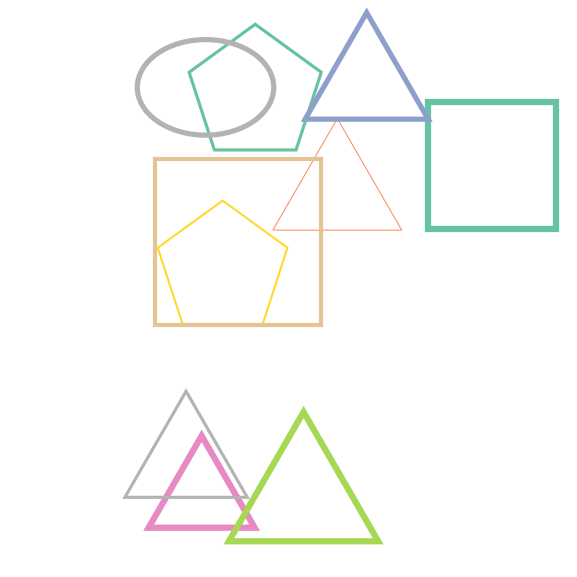[{"shape": "square", "thickness": 3, "radius": 0.55, "center": [0.852, 0.713]}, {"shape": "pentagon", "thickness": 1.5, "radius": 0.6, "center": [0.442, 0.837]}, {"shape": "triangle", "thickness": 0.5, "radius": 0.64, "center": [0.584, 0.665]}, {"shape": "triangle", "thickness": 2.5, "radius": 0.62, "center": [0.635, 0.854]}, {"shape": "triangle", "thickness": 3, "radius": 0.53, "center": [0.349, 0.138]}, {"shape": "triangle", "thickness": 3, "radius": 0.75, "center": [0.526, 0.137]}, {"shape": "pentagon", "thickness": 1, "radius": 0.59, "center": [0.385, 0.534]}, {"shape": "square", "thickness": 2, "radius": 0.72, "center": [0.412, 0.58]}, {"shape": "oval", "thickness": 2.5, "radius": 0.59, "center": [0.356, 0.848]}, {"shape": "triangle", "thickness": 1.5, "radius": 0.61, "center": [0.322, 0.199]}]